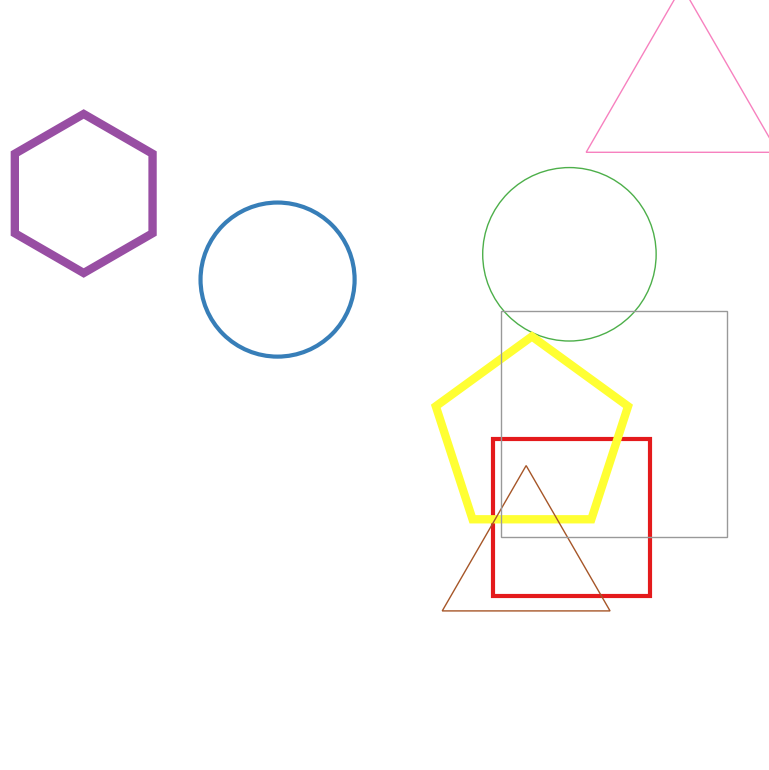[{"shape": "square", "thickness": 1.5, "radius": 0.51, "center": [0.742, 0.328]}, {"shape": "circle", "thickness": 1.5, "radius": 0.5, "center": [0.36, 0.637]}, {"shape": "circle", "thickness": 0.5, "radius": 0.56, "center": [0.74, 0.67]}, {"shape": "hexagon", "thickness": 3, "radius": 0.52, "center": [0.109, 0.749]}, {"shape": "pentagon", "thickness": 3, "radius": 0.66, "center": [0.691, 0.432]}, {"shape": "triangle", "thickness": 0.5, "radius": 0.63, "center": [0.683, 0.27]}, {"shape": "triangle", "thickness": 0.5, "radius": 0.72, "center": [0.886, 0.874]}, {"shape": "square", "thickness": 0.5, "radius": 0.73, "center": [0.797, 0.449]}]